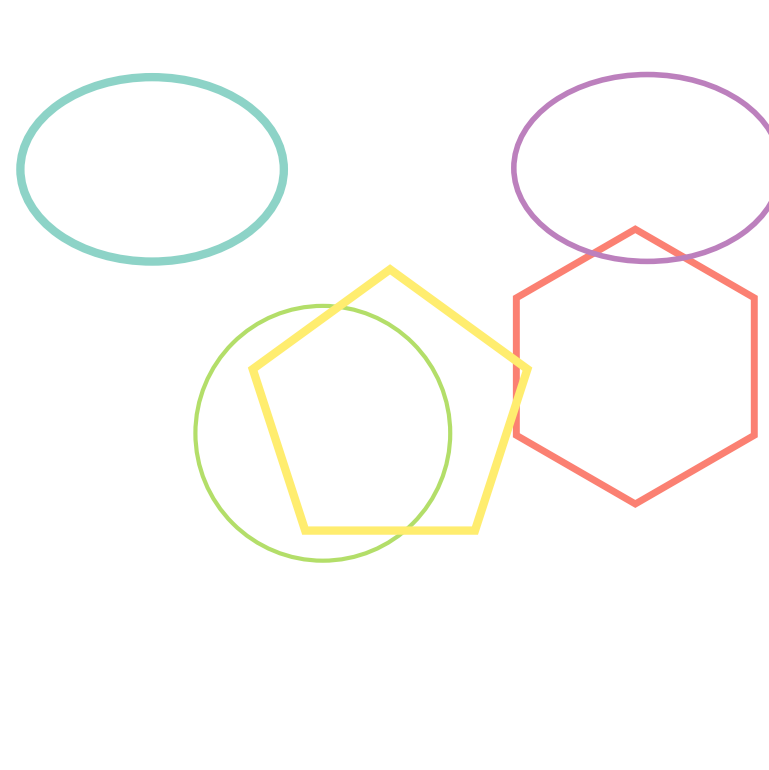[{"shape": "oval", "thickness": 3, "radius": 0.86, "center": [0.198, 0.78]}, {"shape": "hexagon", "thickness": 2.5, "radius": 0.89, "center": [0.825, 0.524]}, {"shape": "circle", "thickness": 1.5, "radius": 0.83, "center": [0.419, 0.437]}, {"shape": "oval", "thickness": 2, "radius": 0.87, "center": [0.841, 0.782]}, {"shape": "pentagon", "thickness": 3, "radius": 0.94, "center": [0.507, 0.463]}]